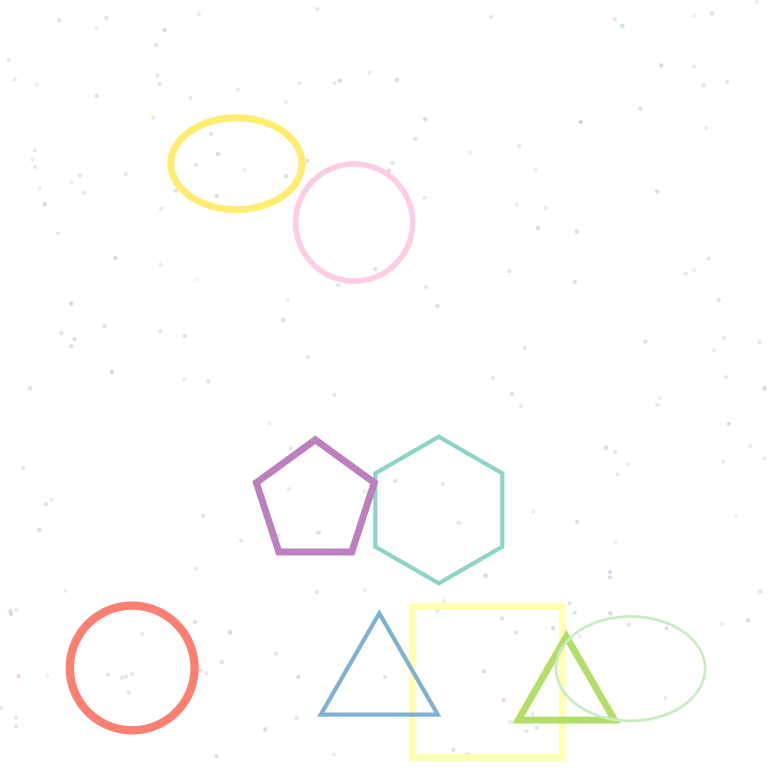[{"shape": "hexagon", "thickness": 1.5, "radius": 0.48, "center": [0.57, 0.338]}, {"shape": "square", "thickness": 2.5, "radius": 0.49, "center": [0.633, 0.115]}, {"shape": "circle", "thickness": 3, "radius": 0.4, "center": [0.172, 0.132]}, {"shape": "triangle", "thickness": 1.5, "radius": 0.44, "center": [0.493, 0.116]}, {"shape": "triangle", "thickness": 2.5, "radius": 0.36, "center": [0.736, 0.101]}, {"shape": "circle", "thickness": 2, "radius": 0.38, "center": [0.46, 0.711]}, {"shape": "pentagon", "thickness": 2.5, "radius": 0.4, "center": [0.41, 0.348]}, {"shape": "oval", "thickness": 1, "radius": 0.48, "center": [0.819, 0.132]}, {"shape": "oval", "thickness": 2.5, "radius": 0.43, "center": [0.307, 0.787]}]